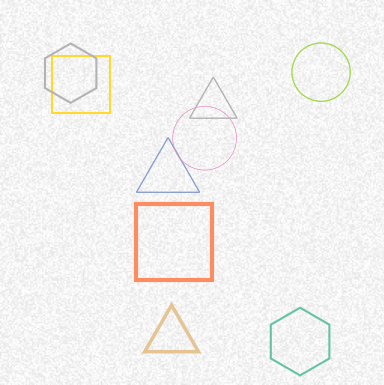[{"shape": "hexagon", "thickness": 1.5, "radius": 0.44, "center": [0.779, 0.113]}, {"shape": "square", "thickness": 3, "radius": 0.5, "center": [0.452, 0.372]}, {"shape": "triangle", "thickness": 1, "radius": 0.47, "center": [0.437, 0.548]}, {"shape": "circle", "thickness": 0.5, "radius": 0.41, "center": [0.532, 0.641]}, {"shape": "circle", "thickness": 1, "radius": 0.38, "center": [0.834, 0.813]}, {"shape": "square", "thickness": 1.5, "radius": 0.37, "center": [0.21, 0.78]}, {"shape": "triangle", "thickness": 2.5, "radius": 0.4, "center": [0.446, 0.127]}, {"shape": "hexagon", "thickness": 1.5, "radius": 0.39, "center": [0.184, 0.81]}, {"shape": "triangle", "thickness": 1, "radius": 0.36, "center": [0.554, 0.729]}]